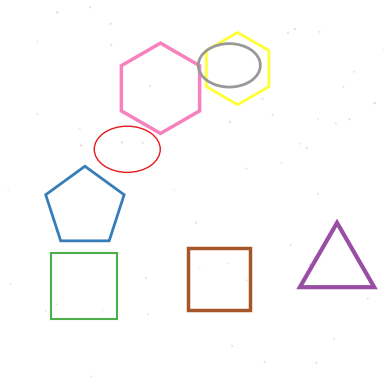[{"shape": "oval", "thickness": 1, "radius": 0.43, "center": [0.331, 0.612]}, {"shape": "pentagon", "thickness": 2, "radius": 0.54, "center": [0.221, 0.461]}, {"shape": "square", "thickness": 1.5, "radius": 0.43, "center": [0.218, 0.257]}, {"shape": "triangle", "thickness": 3, "radius": 0.56, "center": [0.875, 0.31]}, {"shape": "hexagon", "thickness": 2, "radius": 0.47, "center": [0.617, 0.822]}, {"shape": "square", "thickness": 2.5, "radius": 0.4, "center": [0.569, 0.276]}, {"shape": "hexagon", "thickness": 2.5, "radius": 0.59, "center": [0.417, 0.771]}, {"shape": "oval", "thickness": 2, "radius": 0.4, "center": [0.596, 0.83]}]